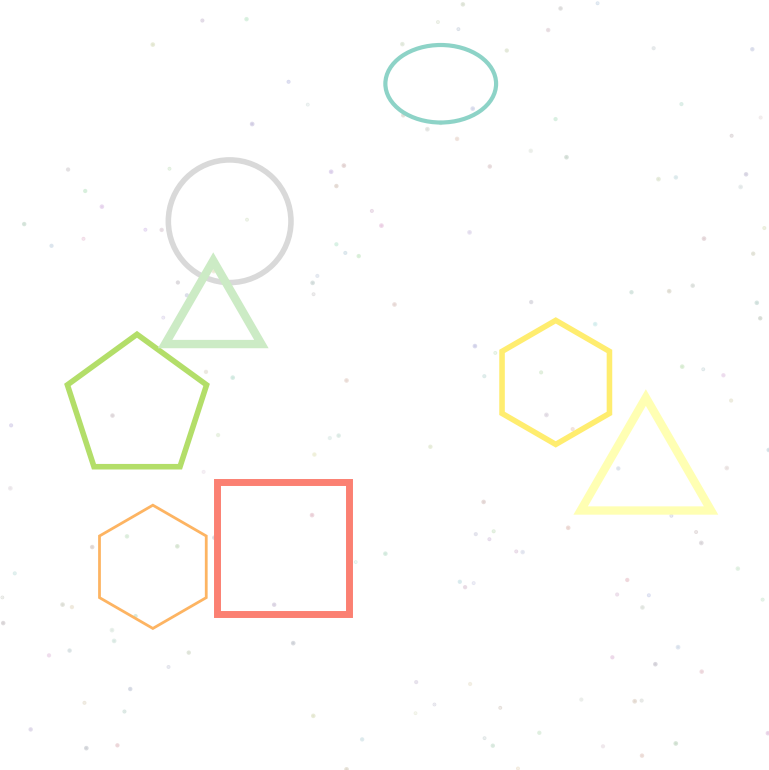[{"shape": "oval", "thickness": 1.5, "radius": 0.36, "center": [0.572, 0.891]}, {"shape": "triangle", "thickness": 3, "radius": 0.49, "center": [0.839, 0.386]}, {"shape": "square", "thickness": 2.5, "radius": 0.43, "center": [0.367, 0.288]}, {"shape": "hexagon", "thickness": 1, "radius": 0.4, "center": [0.199, 0.264]}, {"shape": "pentagon", "thickness": 2, "radius": 0.48, "center": [0.178, 0.471]}, {"shape": "circle", "thickness": 2, "radius": 0.4, "center": [0.298, 0.713]}, {"shape": "triangle", "thickness": 3, "radius": 0.36, "center": [0.277, 0.589]}, {"shape": "hexagon", "thickness": 2, "radius": 0.4, "center": [0.722, 0.503]}]